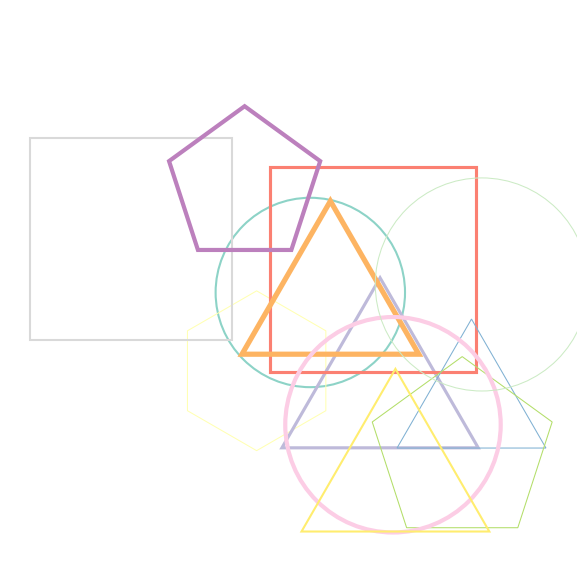[{"shape": "circle", "thickness": 1, "radius": 0.82, "center": [0.537, 0.493]}, {"shape": "hexagon", "thickness": 0.5, "radius": 0.69, "center": [0.444, 0.357]}, {"shape": "triangle", "thickness": 1.5, "radius": 0.98, "center": [0.658, 0.322]}, {"shape": "square", "thickness": 1.5, "radius": 0.89, "center": [0.646, 0.533]}, {"shape": "triangle", "thickness": 0.5, "radius": 0.74, "center": [0.816, 0.298]}, {"shape": "triangle", "thickness": 2.5, "radius": 0.88, "center": [0.572, 0.474]}, {"shape": "pentagon", "thickness": 0.5, "radius": 0.82, "center": [0.8, 0.218]}, {"shape": "circle", "thickness": 2, "radius": 0.93, "center": [0.68, 0.264]}, {"shape": "square", "thickness": 1, "radius": 0.87, "center": [0.226, 0.585]}, {"shape": "pentagon", "thickness": 2, "radius": 0.69, "center": [0.424, 0.678]}, {"shape": "circle", "thickness": 0.5, "radius": 0.92, "center": [0.834, 0.507]}, {"shape": "triangle", "thickness": 1, "radius": 0.94, "center": [0.685, 0.173]}]